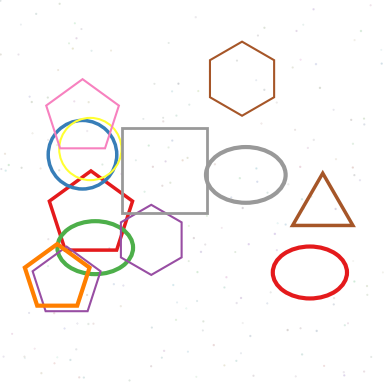[{"shape": "pentagon", "thickness": 2.5, "radius": 0.57, "center": [0.236, 0.442]}, {"shape": "oval", "thickness": 3, "radius": 0.48, "center": [0.805, 0.292]}, {"shape": "circle", "thickness": 2.5, "radius": 0.45, "center": [0.214, 0.598]}, {"shape": "oval", "thickness": 3, "radius": 0.49, "center": [0.247, 0.357]}, {"shape": "pentagon", "thickness": 1.5, "radius": 0.46, "center": [0.173, 0.267]}, {"shape": "hexagon", "thickness": 1.5, "radius": 0.46, "center": [0.393, 0.377]}, {"shape": "pentagon", "thickness": 3, "radius": 0.44, "center": [0.149, 0.278]}, {"shape": "circle", "thickness": 1.5, "radius": 0.4, "center": [0.235, 0.613]}, {"shape": "hexagon", "thickness": 1.5, "radius": 0.48, "center": [0.629, 0.796]}, {"shape": "triangle", "thickness": 2.5, "radius": 0.45, "center": [0.838, 0.46]}, {"shape": "pentagon", "thickness": 1.5, "radius": 0.5, "center": [0.214, 0.695]}, {"shape": "oval", "thickness": 3, "radius": 0.52, "center": [0.638, 0.546]}, {"shape": "square", "thickness": 2, "radius": 0.55, "center": [0.427, 0.557]}]